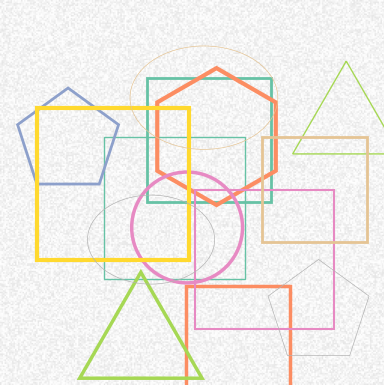[{"shape": "square", "thickness": 2, "radius": 0.8, "center": [0.544, 0.637]}, {"shape": "square", "thickness": 1, "radius": 0.92, "center": [0.454, 0.46]}, {"shape": "square", "thickness": 2.5, "radius": 0.68, "center": [0.618, 0.122]}, {"shape": "hexagon", "thickness": 3, "radius": 0.89, "center": [0.562, 0.645]}, {"shape": "pentagon", "thickness": 2, "radius": 0.69, "center": [0.177, 0.634]}, {"shape": "circle", "thickness": 2.5, "radius": 0.72, "center": [0.486, 0.409]}, {"shape": "square", "thickness": 1.5, "radius": 0.9, "center": [0.687, 0.327]}, {"shape": "triangle", "thickness": 2.5, "radius": 0.92, "center": [0.366, 0.109]}, {"shape": "triangle", "thickness": 1, "radius": 0.8, "center": [0.899, 0.681]}, {"shape": "square", "thickness": 3, "radius": 0.98, "center": [0.294, 0.522]}, {"shape": "square", "thickness": 2, "radius": 0.68, "center": [0.816, 0.507]}, {"shape": "oval", "thickness": 0.5, "radius": 0.96, "center": [0.53, 0.746]}, {"shape": "oval", "thickness": 0.5, "radius": 0.83, "center": [0.392, 0.378]}, {"shape": "pentagon", "thickness": 0.5, "radius": 0.69, "center": [0.827, 0.188]}]